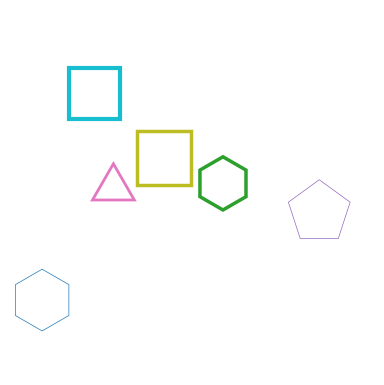[{"shape": "hexagon", "thickness": 0.5, "radius": 0.4, "center": [0.109, 0.221]}, {"shape": "hexagon", "thickness": 2.5, "radius": 0.35, "center": [0.579, 0.524]}, {"shape": "pentagon", "thickness": 0.5, "radius": 0.42, "center": [0.829, 0.449]}, {"shape": "triangle", "thickness": 2, "radius": 0.31, "center": [0.295, 0.512]}, {"shape": "square", "thickness": 2.5, "radius": 0.35, "center": [0.426, 0.589]}, {"shape": "square", "thickness": 3, "radius": 0.33, "center": [0.246, 0.756]}]